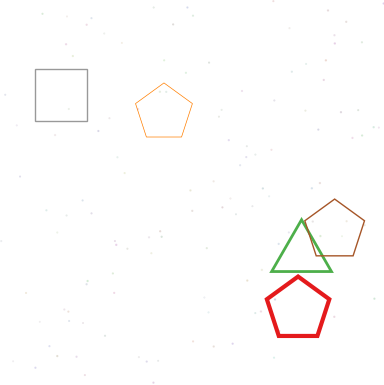[{"shape": "pentagon", "thickness": 3, "radius": 0.43, "center": [0.774, 0.196]}, {"shape": "triangle", "thickness": 2, "radius": 0.45, "center": [0.783, 0.34]}, {"shape": "pentagon", "thickness": 0.5, "radius": 0.39, "center": [0.426, 0.707]}, {"shape": "pentagon", "thickness": 1, "radius": 0.41, "center": [0.869, 0.401]}, {"shape": "square", "thickness": 1, "radius": 0.34, "center": [0.159, 0.753]}]